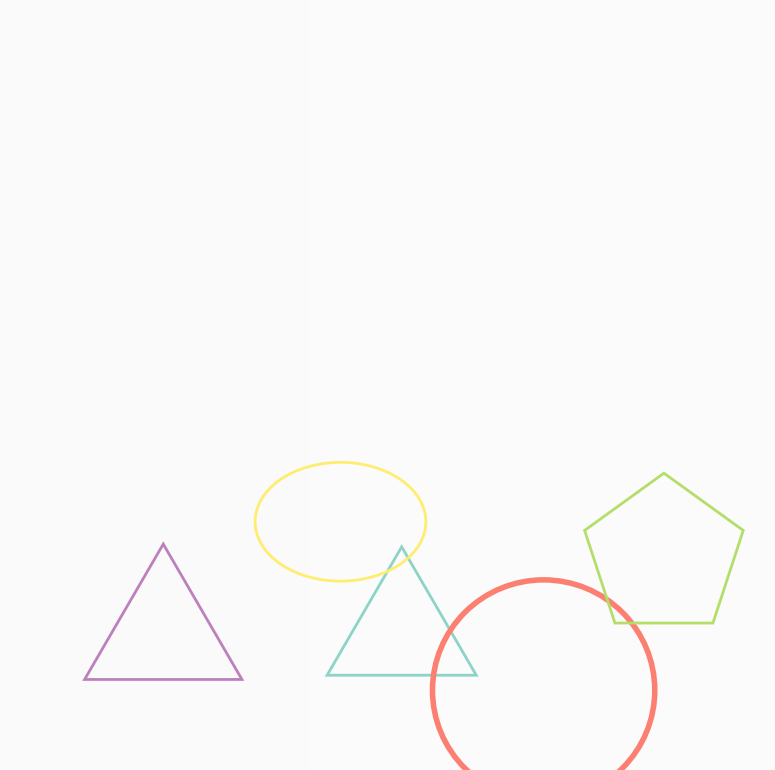[{"shape": "triangle", "thickness": 1, "radius": 0.56, "center": [0.518, 0.179]}, {"shape": "circle", "thickness": 2, "radius": 0.72, "center": [0.701, 0.104]}, {"shape": "pentagon", "thickness": 1, "radius": 0.54, "center": [0.857, 0.278]}, {"shape": "triangle", "thickness": 1, "radius": 0.59, "center": [0.211, 0.176]}, {"shape": "oval", "thickness": 1, "radius": 0.55, "center": [0.439, 0.322]}]